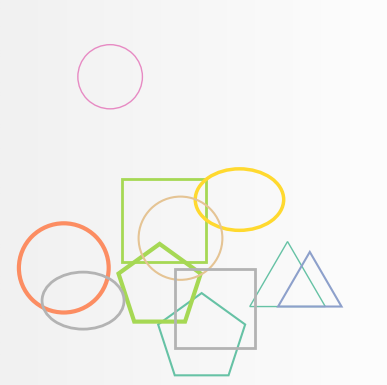[{"shape": "pentagon", "thickness": 1.5, "radius": 0.59, "center": [0.52, 0.121]}, {"shape": "triangle", "thickness": 1, "radius": 0.56, "center": [0.742, 0.26]}, {"shape": "circle", "thickness": 3, "radius": 0.58, "center": [0.165, 0.304]}, {"shape": "triangle", "thickness": 1.5, "radius": 0.47, "center": [0.799, 0.251]}, {"shape": "circle", "thickness": 1, "radius": 0.42, "center": [0.284, 0.801]}, {"shape": "pentagon", "thickness": 3, "radius": 0.56, "center": [0.412, 0.255]}, {"shape": "square", "thickness": 2, "radius": 0.54, "center": [0.423, 0.427]}, {"shape": "oval", "thickness": 2.5, "radius": 0.57, "center": [0.618, 0.482]}, {"shape": "circle", "thickness": 1.5, "radius": 0.54, "center": [0.466, 0.381]}, {"shape": "square", "thickness": 2, "radius": 0.52, "center": [0.555, 0.199]}, {"shape": "oval", "thickness": 2, "radius": 0.53, "center": [0.214, 0.219]}]